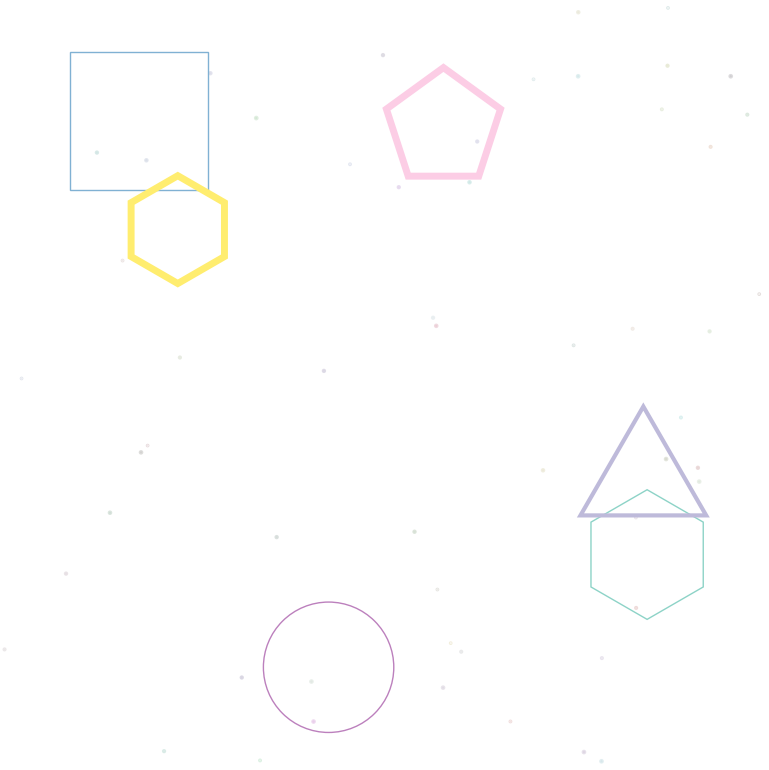[{"shape": "hexagon", "thickness": 0.5, "radius": 0.42, "center": [0.84, 0.28]}, {"shape": "triangle", "thickness": 1.5, "radius": 0.47, "center": [0.835, 0.378]}, {"shape": "square", "thickness": 0.5, "radius": 0.45, "center": [0.181, 0.843]}, {"shape": "pentagon", "thickness": 2.5, "radius": 0.39, "center": [0.576, 0.834]}, {"shape": "circle", "thickness": 0.5, "radius": 0.42, "center": [0.427, 0.133]}, {"shape": "hexagon", "thickness": 2.5, "radius": 0.35, "center": [0.231, 0.702]}]